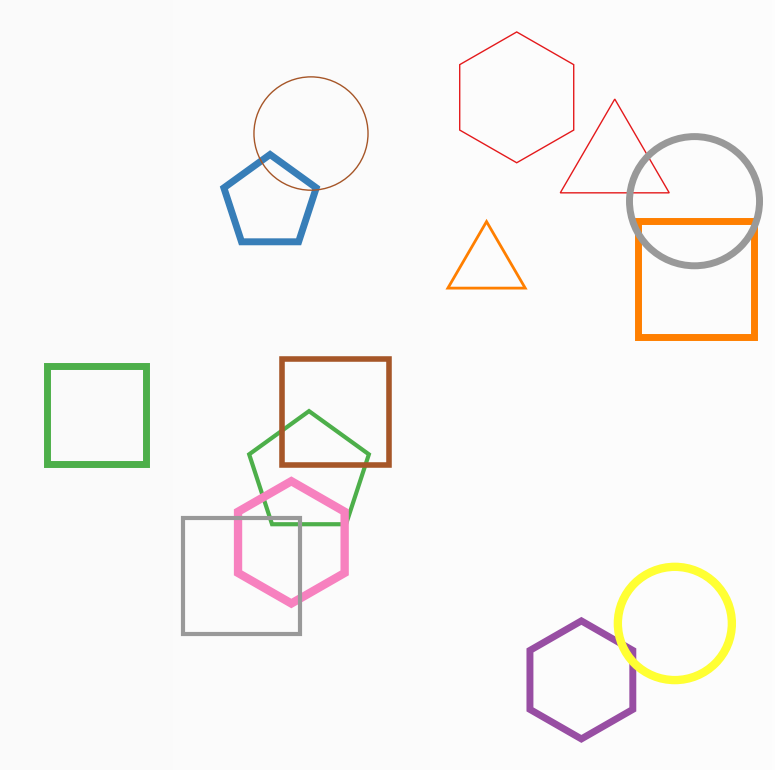[{"shape": "hexagon", "thickness": 0.5, "radius": 0.42, "center": [0.667, 0.874]}, {"shape": "triangle", "thickness": 0.5, "radius": 0.41, "center": [0.793, 0.79]}, {"shape": "pentagon", "thickness": 2.5, "radius": 0.31, "center": [0.348, 0.737]}, {"shape": "square", "thickness": 2.5, "radius": 0.32, "center": [0.124, 0.461]}, {"shape": "pentagon", "thickness": 1.5, "radius": 0.41, "center": [0.399, 0.385]}, {"shape": "hexagon", "thickness": 2.5, "radius": 0.38, "center": [0.75, 0.117]}, {"shape": "square", "thickness": 2.5, "radius": 0.37, "center": [0.898, 0.637]}, {"shape": "triangle", "thickness": 1, "radius": 0.29, "center": [0.628, 0.655]}, {"shape": "circle", "thickness": 3, "radius": 0.37, "center": [0.871, 0.19]}, {"shape": "circle", "thickness": 0.5, "radius": 0.37, "center": [0.401, 0.827]}, {"shape": "square", "thickness": 2, "radius": 0.35, "center": [0.432, 0.465]}, {"shape": "hexagon", "thickness": 3, "radius": 0.4, "center": [0.376, 0.296]}, {"shape": "square", "thickness": 1.5, "radius": 0.38, "center": [0.312, 0.252]}, {"shape": "circle", "thickness": 2.5, "radius": 0.42, "center": [0.896, 0.739]}]